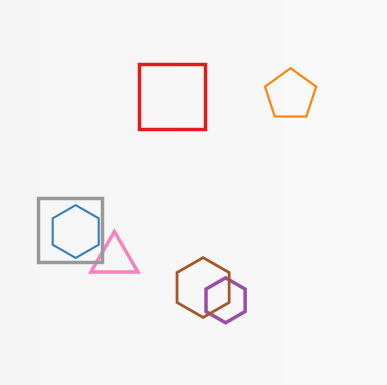[{"shape": "square", "thickness": 2.5, "radius": 0.42, "center": [0.444, 0.749]}, {"shape": "hexagon", "thickness": 1.5, "radius": 0.34, "center": [0.195, 0.399]}, {"shape": "hexagon", "thickness": 2.5, "radius": 0.29, "center": [0.582, 0.22]}, {"shape": "pentagon", "thickness": 1.5, "radius": 0.35, "center": [0.75, 0.754]}, {"shape": "hexagon", "thickness": 2, "radius": 0.39, "center": [0.524, 0.253]}, {"shape": "triangle", "thickness": 2.5, "radius": 0.35, "center": [0.295, 0.329]}, {"shape": "square", "thickness": 2.5, "radius": 0.42, "center": [0.181, 0.402]}]